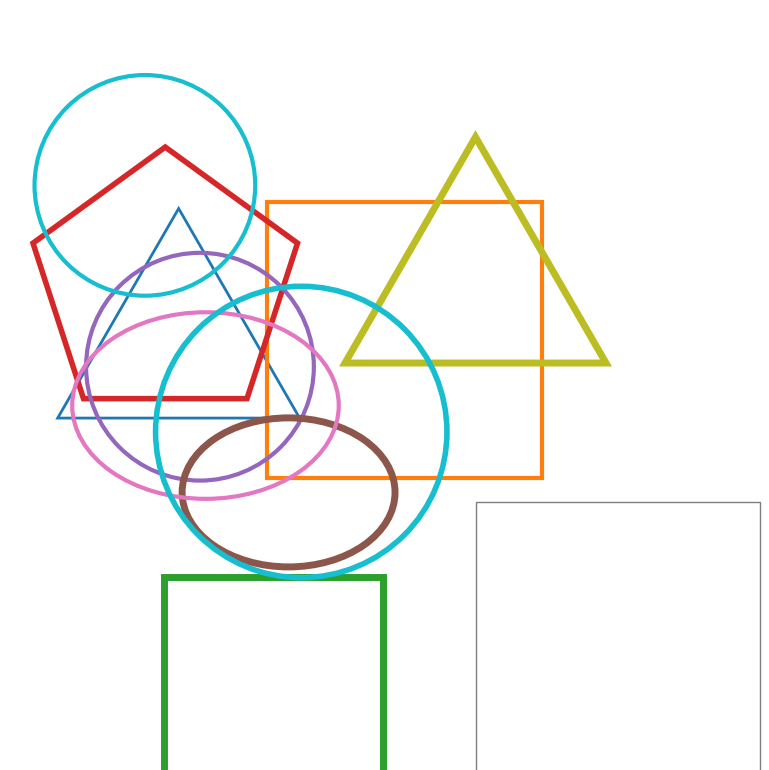[{"shape": "triangle", "thickness": 1, "radius": 0.91, "center": [0.232, 0.548]}, {"shape": "square", "thickness": 1.5, "radius": 0.89, "center": [0.525, 0.558]}, {"shape": "square", "thickness": 2.5, "radius": 0.71, "center": [0.355, 0.109]}, {"shape": "pentagon", "thickness": 2, "radius": 0.9, "center": [0.215, 0.628]}, {"shape": "circle", "thickness": 1.5, "radius": 0.74, "center": [0.26, 0.524]}, {"shape": "oval", "thickness": 2.5, "radius": 0.69, "center": [0.375, 0.361]}, {"shape": "oval", "thickness": 1.5, "radius": 0.87, "center": [0.267, 0.473]}, {"shape": "square", "thickness": 0.5, "radius": 0.92, "center": [0.802, 0.163]}, {"shape": "triangle", "thickness": 2.5, "radius": 0.98, "center": [0.618, 0.626]}, {"shape": "circle", "thickness": 2, "radius": 0.95, "center": [0.391, 0.439]}, {"shape": "circle", "thickness": 1.5, "radius": 0.72, "center": [0.188, 0.759]}]